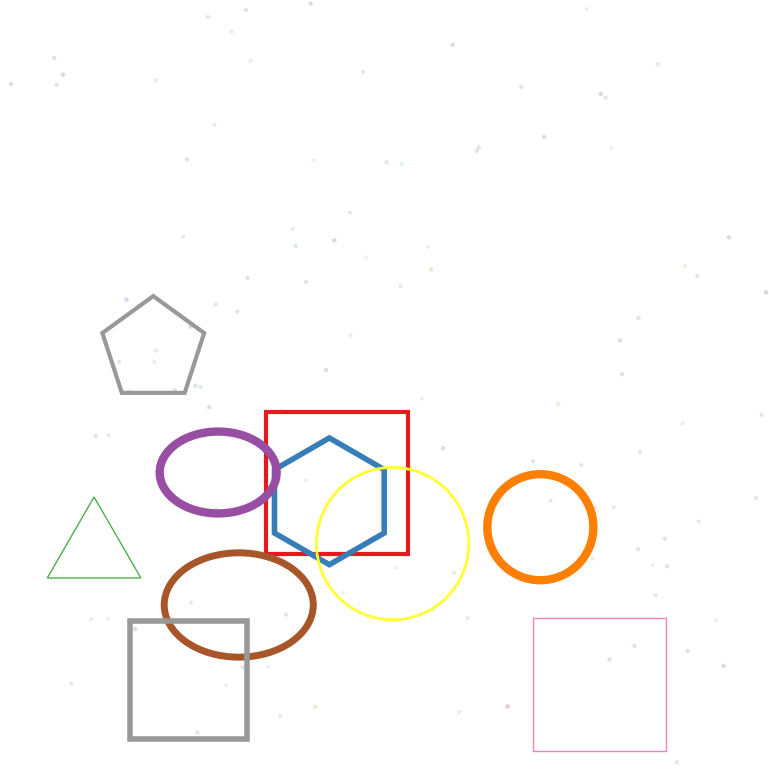[{"shape": "square", "thickness": 1.5, "radius": 0.46, "center": [0.438, 0.373]}, {"shape": "hexagon", "thickness": 2, "radius": 0.41, "center": [0.428, 0.349]}, {"shape": "triangle", "thickness": 0.5, "radius": 0.35, "center": [0.122, 0.284]}, {"shape": "oval", "thickness": 3, "radius": 0.38, "center": [0.283, 0.386]}, {"shape": "circle", "thickness": 3, "radius": 0.34, "center": [0.702, 0.315]}, {"shape": "circle", "thickness": 1, "radius": 0.49, "center": [0.51, 0.294]}, {"shape": "oval", "thickness": 2.5, "radius": 0.48, "center": [0.31, 0.214]}, {"shape": "square", "thickness": 0.5, "radius": 0.43, "center": [0.779, 0.111]}, {"shape": "square", "thickness": 2, "radius": 0.38, "center": [0.245, 0.117]}, {"shape": "pentagon", "thickness": 1.5, "radius": 0.35, "center": [0.199, 0.546]}]